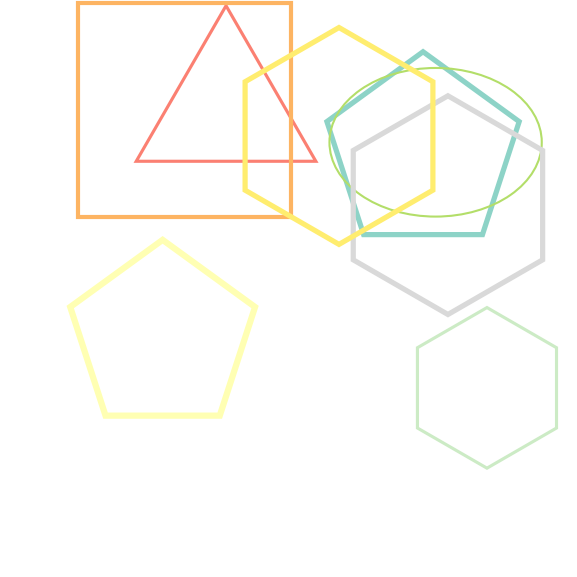[{"shape": "pentagon", "thickness": 2.5, "radius": 0.88, "center": [0.733, 0.734]}, {"shape": "pentagon", "thickness": 3, "radius": 0.84, "center": [0.282, 0.416]}, {"shape": "triangle", "thickness": 1.5, "radius": 0.9, "center": [0.391, 0.81]}, {"shape": "square", "thickness": 2, "radius": 0.92, "center": [0.319, 0.808]}, {"shape": "oval", "thickness": 1, "radius": 0.92, "center": [0.754, 0.753]}, {"shape": "hexagon", "thickness": 2.5, "radius": 0.95, "center": [0.776, 0.644]}, {"shape": "hexagon", "thickness": 1.5, "radius": 0.7, "center": [0.843, 0.328]}, {"shape": "hexagon", "thickness": 2.5, "radius": 0.94, "center": [0.587, 0.764]}]